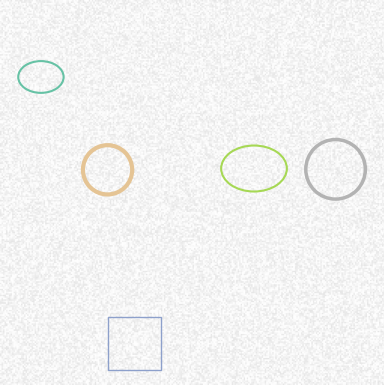[{"shape": "oval", "thickness": 1.5, "radius": 0.29, "center": [0.106, 0.8]}, {"shape": "square", "thickness": 1, "radius": 0.34, "center": [0.349, 0.108]}, {"shape": "oval", "thickness": 1.5, "radius": 0.43, "center": [0.66, 0.562]}, {"shape": "circle", "thickness": 3, "radius": 0.32, "center": [0.279, 0.559]}, {"shape": "circle", "thickness": 2.5, "radius": 0.39, "center": [0.872, 0.56]}]